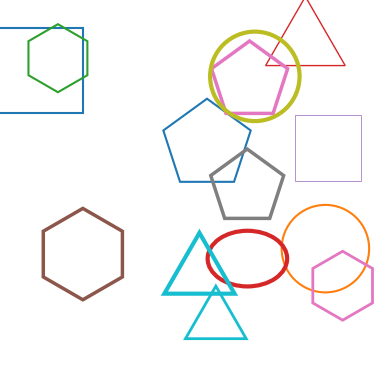[{"shape": "pentagon", "thickness": 1.5, "radius": 0.6, "center": [0.538, 0.624]}, {"shape": "square", "thickness": 1.5, "radius": 0.55, "center": [0.105, 0.817]}, {"shape": "circle", "thickness": 1.5, "radius": 0.57, "center": [0.845, 0.354]}, {"shape": "hexagon", "thickness": 1.5, "radius": 0.44, "center": [0.15, 0.849]}, {"shape": "oval", "thickness": 3, "radius": 0.52, "center": [0.643, 0.328]}, {"shape": "triangle", "thickness": 1, "radius": 0.6, "center": [0.793, 0.889]}, {"shape": "square", "thickness": 0.5, "radius": 0.43, "center": [0.852, 0.615]}, {"shape": "hexagon", "thickness": 2.5, "radius": 0.59, "center": [0.215, 0.34]}, {"shape": "hexagon", "thickness": 2, "radius": 0.45, "center": [0.89, 0.258]}, {"shape": "pentagon", "thickness": 2.5, "radius": 0.52, "center": [0.648, 0.79]}, {"shape": "pentagon", "thickness": 2.5, "radius": 0.5, "center": [0.642, 0.513]}, {"shape": "circle", "thickness": 3, "radius": 0.58, "center": [0.662, 0.802]}, {"shape": "triangle", "thickness": 2, "radius": 0.46, "center": [0.561, 0.166]}, {"shape": "triangle", "thickness": 3, "radius": 0.53, "center": [0.518, 0.29]}]